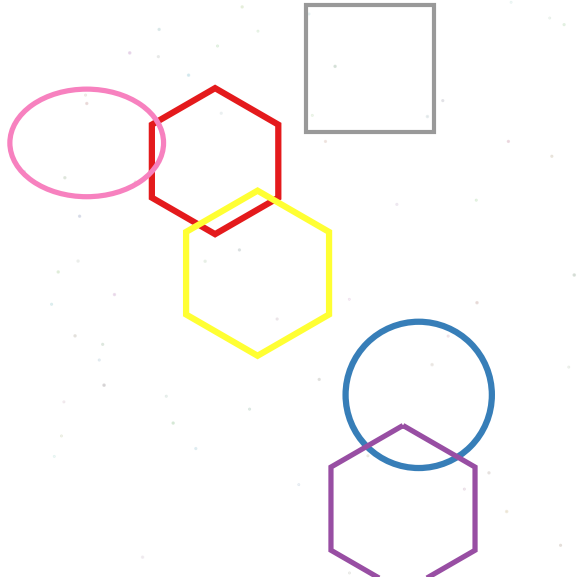[{"shape": "hexagon", "thickness": 3, "radius": 0.63, "center": [0.372, 0.72]}, {"shape": "circle", "thickness": 3, "radius": 0.63, "center": [0.725, 0.315]}, {"shape": "hexagon", "thickness": 2.5, "radius": 0.72, "center": [0.698, 0.118]}, {"shape": "hexagon", "thickness": 3, "radius": 0.71, "center": [0.446, 0.526]}, {"shape": "oval", "thickness": 2.5, "radius": 0.67, "center": [0.15, 0.752]}, {"shape": "square", "thickness": 2, "radius": 0.55, "center": [0.64, 0.881]}]